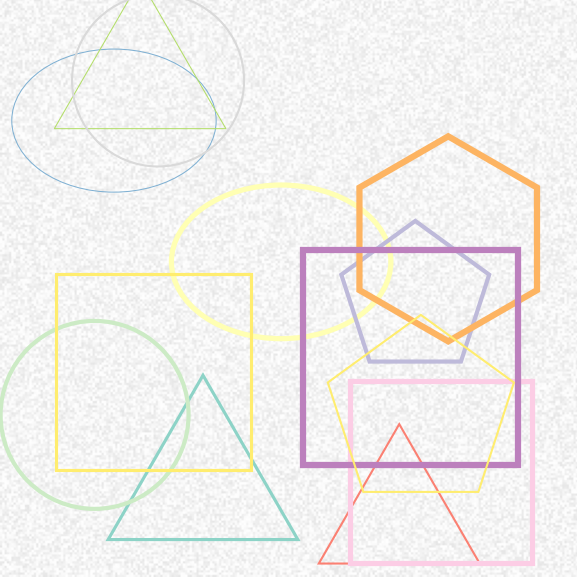[{"shape": "triangle", "thickness": 1.5, "radius": 0.95, "center": [0.352, 0.16]}, {"shape": "oval", "thickness": 2.5, "radius": 0.95, "center": [0.487, 0.546]}, {"shape": "pentagon", "thickness": 2, "radius": 0.67, "center": [0.719, 0.482]}, {"shape": "triangle", "thickness": 1, "radius": 0.8, "center": [0.691, 0.104]}, {"shape": "oval", "thickness": 0.5, "radius": 0.88, "center": [0.197, 0.79]}, {"shape": "hexagon", "thickness": 3, "radius": 0.89, "center": [0.776, 0.586]}, {"shape": "triangle", "thickness": 0.5, "radius": 0.86, "center": [0.243, 0.862]}, {"shape": "square", "thickness": 2.5, "radius": 0.79, "center": [0.764, 0.182]}, {"shape": "circle", "thickness": 1, "radius": 0.74, "center": [0.274, 0.86]}, {"shape": "square", "thickness": 3, "radius": 0.93, "center": [0.711, 0.38]}, {"shape": "circle", "thickness": 2, "radius": 0.81, "center": [0.164, 0.281]}, {"shape": "square", "thickness": 1.5, "radius": 0.84, "center": [0.266, 0.355]}, {"shape": "pentagon", "thickness": 1, "radius": 0.85, "center": [0.729, 0.284]}]